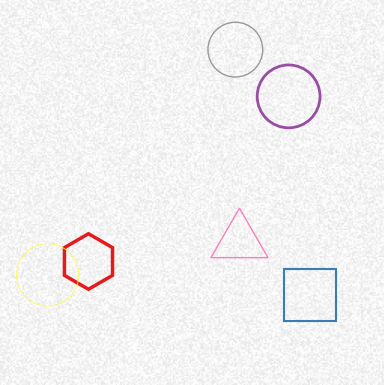[{"shape": "hexagon", "thickness": 2.5, "radius": 0.36, "center": [0.23, 0.321]}, {"shape": "square", "thickness": 1.5, "radius": 0.34, "center": [0.806, 0.234]}, {"shape": "circle", "thickness": 2, "radius": 0.41, "center": [0.75, 0.75]}, {"shape": "circle", "thickness": 0.5, "radius": 0.41, "center": [0.124, 0.286]}, {"shape": "triangle", "thickness": 1, "radius": 0.43, "center": [0.622, 0.374]}, {"shape": "circle", "thickness": 1, "radius": 0.36, "center": [0.611, 0.871]}]